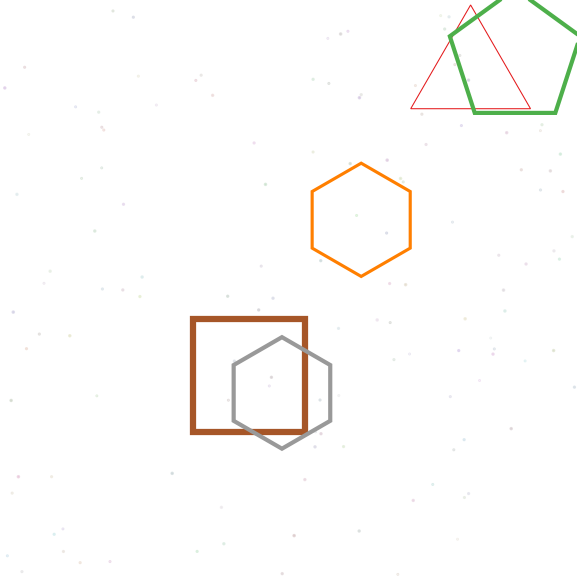[{"shape": "triangle", "thickness": 0.5, "radius": 0.6, "center": [0.815, 0.871]}, {"shape": "pentagon", "thickness": 2, "radius": 0.59, "center": [0.892, 0.9]}, {"shape": "hexagon", "thickness": 1.5, "radius": 0.49, "center": [0.625, 0.619]}, {"shape": "square", "thickness": 3, "radius": 0.49, "center": [0.431, 0.349]}, {"shape": "hexagon", "thickness": 2, "radius": 0.48, "center": [0.488, 0.319]}]